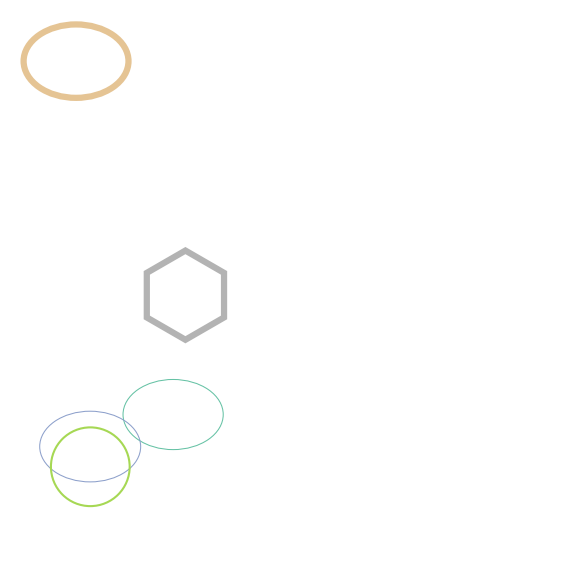[{"shape": "oval", "thickness": 0.5, "radius": 0.43, "center": [0.3, 0.281]}, {"shape": "oval", "thickness": 0.5, "radius": 0.44, "center": [0.156, 0.226]}, {"shape": "circle", "thickness": 1, "radius": 0.34, "center": [0.156, 0.191]}, {"shape": "oval", "thickness": 3, "radius": 0.45, "center": [0.132, 0.893]}, {"shape": "hexagon", "thickness": 3, "radius": 0.39, "center": [0.321, 0.488]}]